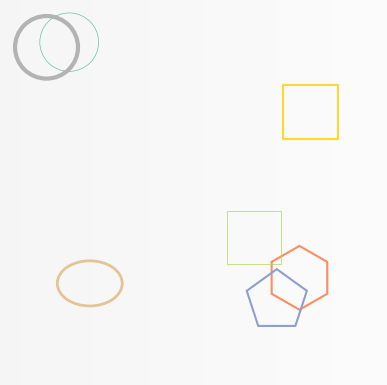[{"shape": "circle", "thickness": 0.5, "radius": 0.38, "center": [0.179, 0.89]}, {"shape": "hexagon", "thickness": 1.5, "radius": 0.41, "center": [0.773, 0.278]}, {"shape": "pentagon", "thickness": 1.5, "radius": 0.41, "center": [0.714, 0.219]}, {"shape": "square", "thickness": 0.5, "radius": 0.34, "center": [0.656, 0.383]}, {"shape": "square", "thickness": 1.5, "radius": 0.35, "center": [0.802, 0.709]}, {"shape": "oval", "thickness": 2, "radius": 0.42, "center": [0.232, 0.264]}, {"shape": "circle", "thickness": 3, "radius": 0.41, "center": [0.12, 0.877]}]